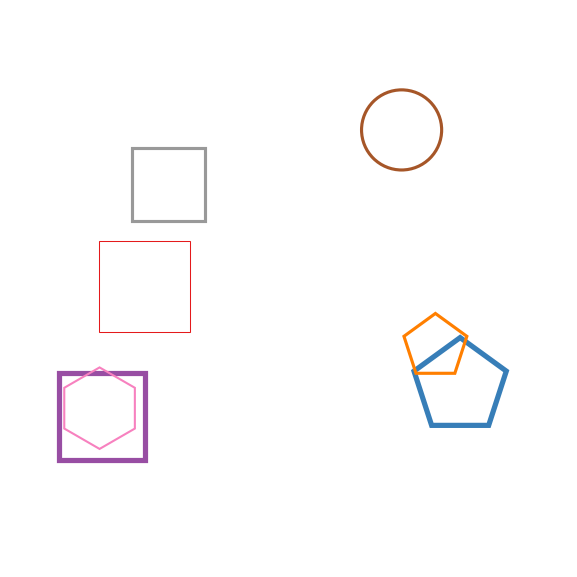[{"shape": "square", "thickness": 0.5, "radius": 0.39, "center": [0.251, 0.503]}, {"shape": "pentagon", "thickness": 2.5, "radius": 0.42, "center": [0.797, 0.331]}, {"shape": "square", "thickness": 2.5, "radius": 0.38, "center": [0.177, 0.279]}, {"shape": "pentagon", "thickness": 1.5, "radius": 0.29, "center": [0.754, 0.399]}, {"shape": "circle", "thickness": 1.5, "radius": 0.35, "center": [0.695, 0.774]}, {"shape": "hexagon", "thickness": 1, "radius": 0.35, "center": [0.172, 0.292]}, {"shape": "square", "thickness": 1.5, "radius": 0.32, "center": [0.292, 0.68]}]